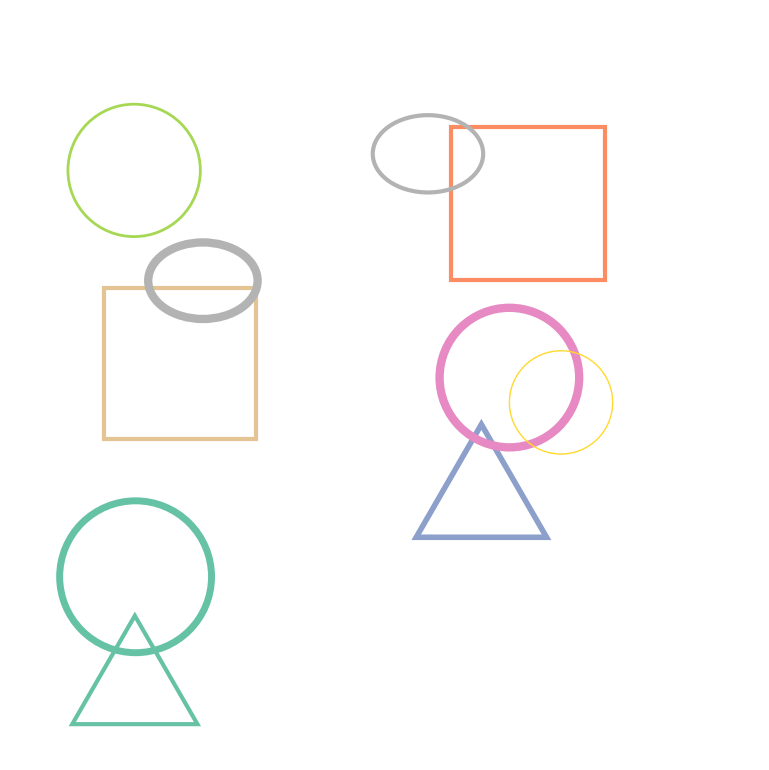[{"shape": "circle", "thickness": 2.5, "radius": 0.49, "center": [0.176, 0.251]}, {"shape": "triangle", "thickness": 1.5, "radius": 0.47, "center": [0.175, 0.106]}, {"shape": "square", "thickness": 1.5, "radius": 0.5, "center": [0.686, 0.736]}, {"shape": "triangle", "thickness": 2, "radius": 0.49, "center": [0.625, 0.351]}, {"shape": "circle", "thickness": 3, "radius": 0.45, "center": [0.662, 0.51]}, {"shape": "circle", "thickness": 1, "radius": 0.43, "center": [0.174, 0.779]}, {"shape": "circle", "thickness": 0.5, "radius": 0.34, "center": [0.729, 0.477]}, {"shape": "square", "thickness": 1.5, "radius": 0.49, "center": [0.234, 0.528]}, {"shape": "oval", "thickness": 1.5, "radius": 0.36, "center": [0.556, 0.8]}, {"shape": "oval", "thickness": 3, "radius": 0.36, "center": [0.264, 0.635]}]